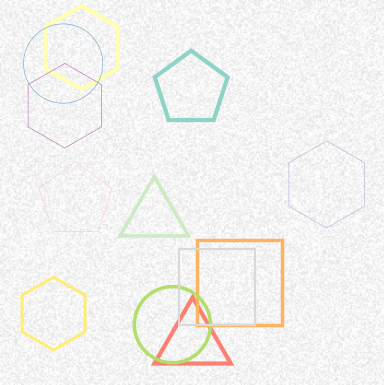[{"shape": "pentagon", "thickness": 3, "radius": 0.5, "center": [0.497, 0.769]}, {"shape": "hexagon", "thickness": 3, "radius": 0.54, "center": [0.212, 0.876]}, {"shape": "hexagon", "thickness": 0.5, "radius": 0.57, "center": [0.848, 0.521]}, {"shape": "triangle", "thickness": 3, "radius": 0.57, "center": [0.5, 0.113]}, {"shape": "circle", "thickness": 0.5, "radius": 0.51, "center": [0.164, 0.835]}, {"shape": "square", "thickness": 2.5, "radius": 0.55, "center": [0.622, 0.267]}, {"shape": "circle", "thickness": 2.5, "radius": 0.49, "center": [0.448, 0.157]}, {"shape": "pentagon", "thickness": 0.5, "radius": 0.5, "center": [0.196, 0.48]}, {"shape": "square", "thickness": 1.5, "radius": 0.5, "center": [0.564, 0.255]}, {"shape": "hexagon", "thickness": 0.5, "radius": 0.55, "center": [0.168, 0.725]}, {"shape": "triangle", "thickness": 2.5, "radius": 0.51, "center": [0.401, 0.439]}, {"shape": "hexagon", "thickness": 2, "radius": 0.47, "center": [0.139, 0.186]}]